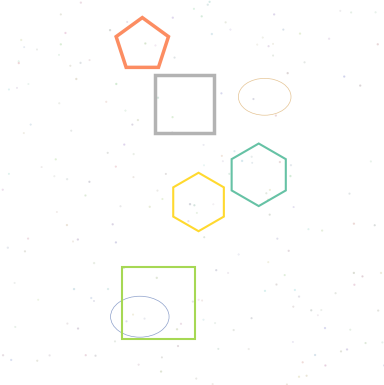[{"shape": "hexagon", "thickness": 1.5, "radius": 0.41, "center": [0.672, 0.546]}, {"shape": "pentagon", "thickness": 2.5, "radius": 0.36, "center": [0.37, 0.883]}, {"shape": "oval", "thickness": 0.5, "radius": 0.38, "center": [0.363, 0.177]}, {"shape": "square", "thickness": 1.5, "radius": 0.47, "center": [0.412, 0.213]}, {"shape": "hexagon", "thickness": 1.5, "radius": 0.38, "center": [0.516, 0.475]}, {"shape": "oval", "thickness": 0.5, "radius": 0.34, "center": [0.687, 0.749]}, {"shape": "square", "thickness": 2.5, "radius": 0.38, "center": [0.48, 0.73]}]